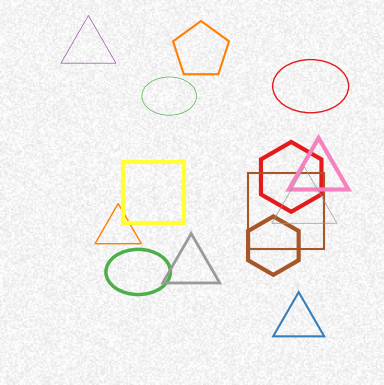[{"shape": "oval", "thickness": 1, "radius": 0.49, "center": [0.807, 0.776]}, {"shape": "hexagon", "thickness": 3, "radius": 0.45, "center": [0.756, 0.541]}, {"shape": "triangle", "thickness": 1.5, "radius": 0.38, "center": [0.776, 0.165]}, {"shape": "oval", "thickness": 0.5, "radius": 0.36, "center": [0.44, 0.75]}, {"shape": "oval", "thickness": 2.5, "radius": 0.42, "center": [0.359, 0.294]}, {"shape": "triangle", "thickness": 0.5, "radius": 0.41, "center": [0.23, 0.877]}, {"shape": "pentagon", "thickness": 1.5, "radius": 0.38, "center": [0.522, 0.869]}, {"shape": "triangle", "thickness": 1, "radius": 0.35, "center": [0.307, 0.402]}, {"shape": "square", "thickness": 3, "radius": 0.4, "center": [0.399, 0.5]}, {"shape": "hexagon", "thickness": 3, "radius": 0.38, "center": [0.71, 0.362]}, {"shape": "square", "thickness": 1.5, "radius": 0.49, "center": [0.743, 0.451]}, {"shape": "triangle", "thickness": 3, "radius": 0.45, "center": [0.828, 0.552]}, {"shape": "triangle", "thickness": 0.5, "radius": 0.49, "center": [0.791, 0.469]}, {"shape": "triangle", "thickness": 2, "radius": 0.43, "center": [0.497, 0.308]}]